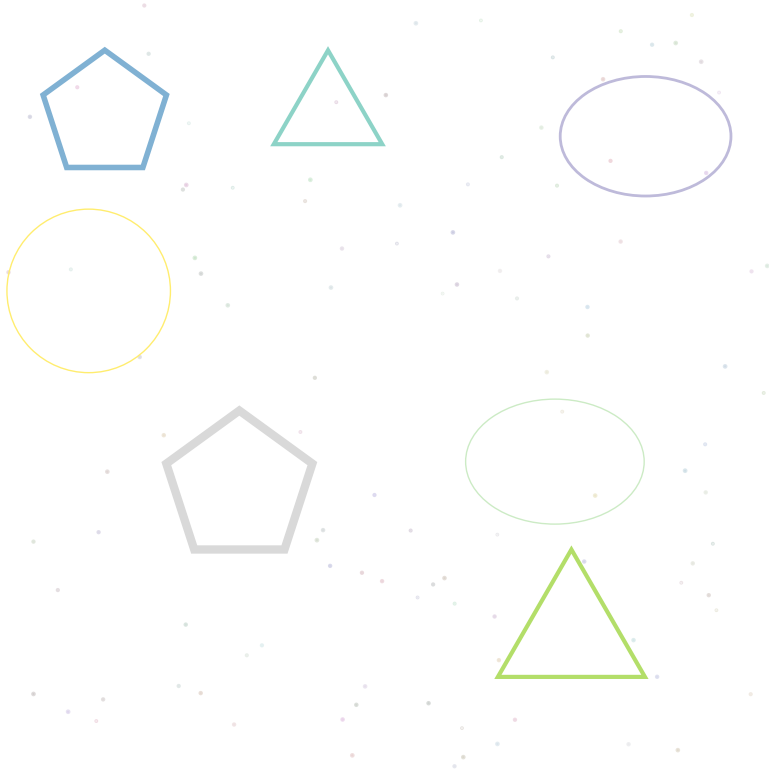[{"shape": "triangle", "thickness": 1.5, "radius": 0.41, "center": [0.426, 0.853]}, {"shape": "oval", "thickness": 1, "radius": 0.55, "center": [0.838, 0.823]}, {"shape": "pentagon", "thickness": 2, "radius": 0.42, "center": [0.136, 0.851]}, {"shape": "triangle", "thickness": 1.5, "radius": 0.55, "center": [0.742, 0.176]}, {"shape": "pentagon", "thickness": 3, "radius": 0.5, "center": [0.311, 0.367]}, {"shape": "oval", "thickness": 0.5, "radius": 0.58, "center": [0.721, 0.401]}, {"shape": "circle", "thickness": 0.5, "radius": 0.53, "center": [0.115, 0.622]}]